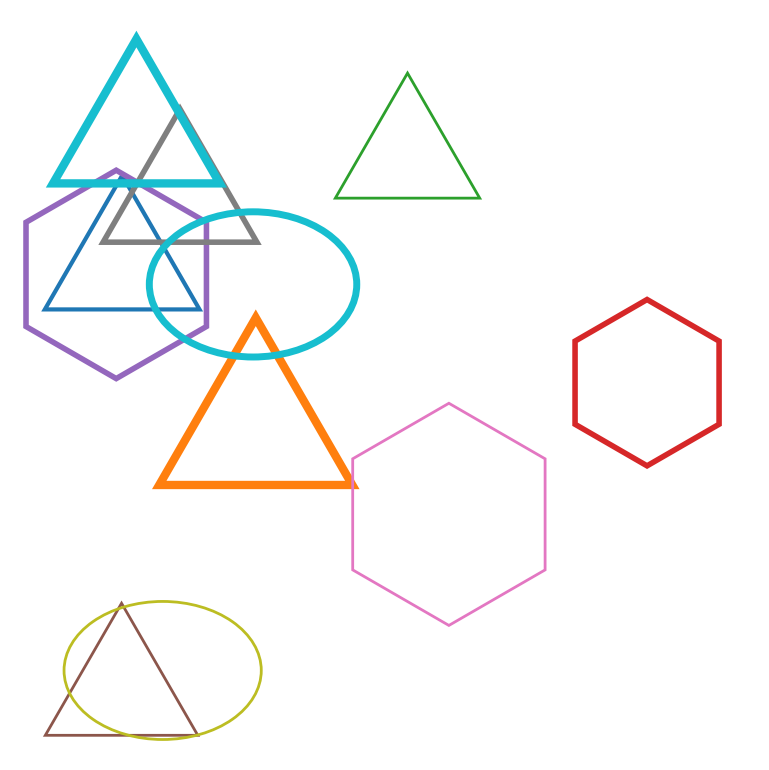[{"shape": "triangle", "thickness": 1.5, "radius": 0.58, "center": [0.159, 0.656]}, {"shape": "triangle", "thickness": 3, "radius": 0.72, "center": [0.332, 0.443]}, {"shape": "triangle", "thickness": 1, "radius": 0.54, "center": [0.529, 0.797]}, {"shape": "hexagon", "thickness": 2, "radius": 0.54, "center": [0.84, 0.503]}, {"shape": "hexagon", "thickness": 2, "radius": 0.68, "center": [0.151, 0.644]}, {"shape": "triangle", "thickness": 1, "radius": 0.57, "center": [0.158, 0.102]}, {"shape": "hexagon", "thickness": 1, "radius": 0.72, "center": [0.583, 0.332]}, {"shape": "triangle", "thickness": 2, "radius": 0.58, "center": [0.234, 0.743]}, {"shape": "oval", "thickness": 1, "radius": 0.64, "center": [0.211, 0.129]}, {"shape": "triangle", "thickness": 3, "radius": 0.63, "center": [0.177, 0.824]}, {"shape": "oval", "thickness": 2.5, "radius": 0.67, "center": [0.329, 0.631]}]